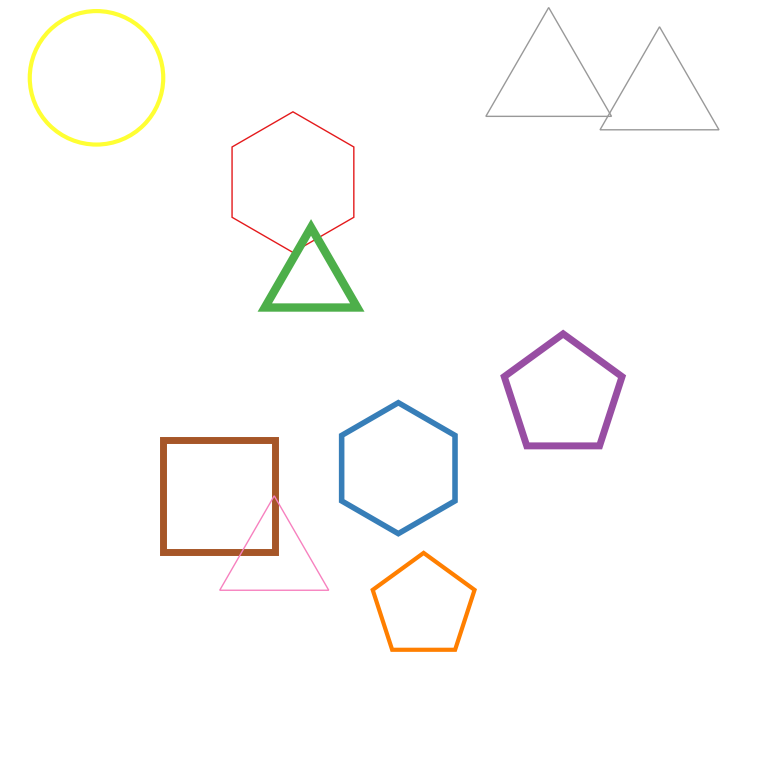[{"shape": "hexagon", "thickness": 0.5, "radius": 0.46, "center": [0.38, 0.763]}, {"shape": "hexagon", "thickness": 2, "radius": 0.43, "center": [0.517, 0.392]}, {"shape": "triangle", "thickness": 3, "radius": 0.35, "center": [0.404, 0.635]}, {"shape": "pentagon", "thickness": 2.5, "radius": 0.4, "center": [0.731, 0.486]}, {"shape": "pentagon", "thickness": 1.5, "radius": 0.35, "center": [0.55, 0.212]}, {"shape": "circle", "thickness": 1.5, "radius": 0.43, "center": [0.125, 0.899]}, {"shape": "square", "thickness": 2.5, "radius": 0.36, "center": [0.284, 0.356]}, {"shape": "triangle", "thickness": 0.5, "radius": 0.41, "center": [0.356, 0.274]}, {"shape": "triangle", "thickness": 0.5, "radius": 0.45, "center": [0.857, 0.876]}, {"shape": "triangle", "thickness": 0.5, "radius": 0.47, "center": [0.713, 0.896]}]